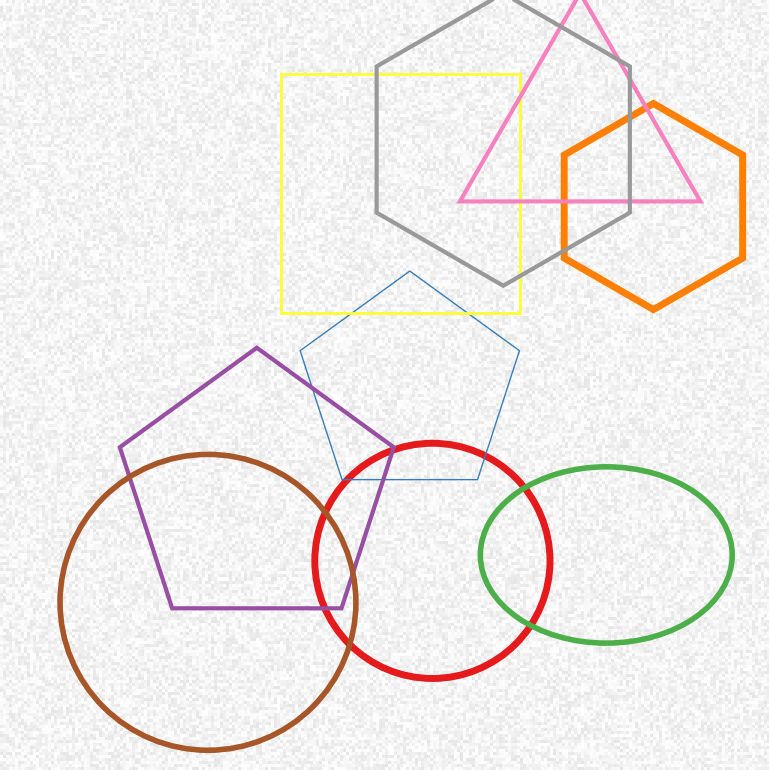[{"shape": "circle", "thickness": 2.5, "radius": 0.76, "center": [0.562, 0.272]}, {"shape": "pentagon", "thickness": 0.5, "radius": 0.75, "center": [0.532, 0.498]}, {"shape": "oval", "thickness": 2, "radius": 0.82, "center": [0.787, 0.279]}, {"shape": "pentagon", "thickness": 1.5, "radius": 0.94, "center": [0.334, 0.361]}, {"shape": "hexagon", "thickness": 2.5, "radius": 0.67, "center": [0.849, 0.732]}, {"shape": "square", "thickness": 1, "radius": 0.78, "center": [0.521, 0.749]}, {"shape": "circle", "thickness": 2, "radius": 0.96, "center": [0.27, 0.218]}, {"shape": "triangle", "thickness": 1.5, "radius": 0.9, "center": [0.753, 0.829]}, {"shape": "hexagon", "thickness": 1.5, "radius": 0.95, "center": [0.654, 0.819]}]